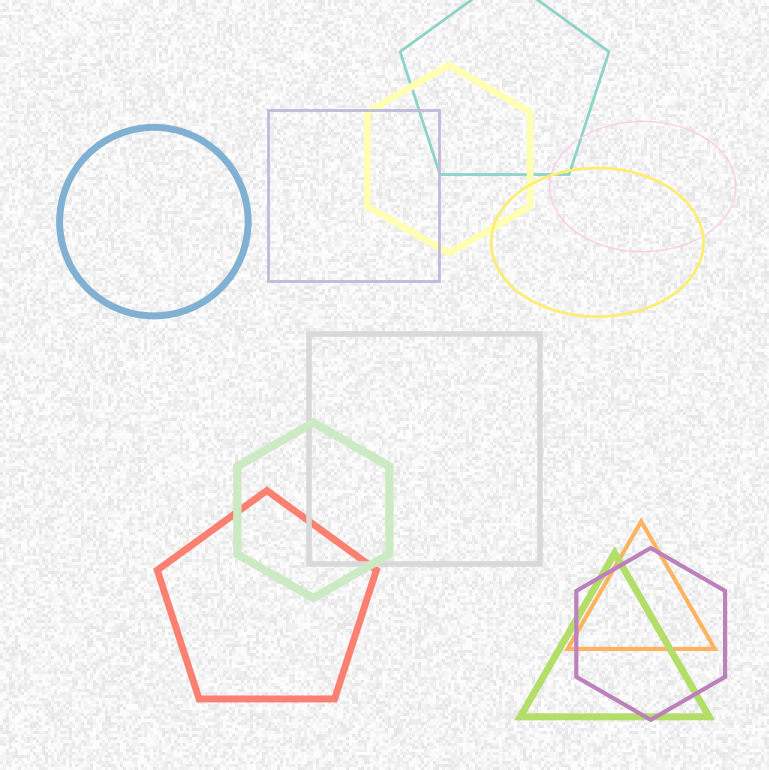[{"shape": "pentagon", "thickness": 1, "radius": 0.71, "center": [0.655, 0.889]}, {"shape": "hexagon", "thickness": 2.5, "radius": 0.61, "center": [0.583, 0.793]}, {"shape": "square", "thickness": 1, "radius": 0.56, "center": [0.459, 0.746]}, {"shape": "pentagon", "thickness": 2.5, "radius": 0.75, "center": [0.347, 0.213]}, {"shape": "circle", "thickness": 2.5, "radius": 0.61, "center": [0.2, 0.712]}, {"shape": "triangle", "thickness": 1.5, "radius": 0.55, "center": [0.833, 0.212]}, {"shape": "triangle", "thickness": 2.5, "radius": 0.71, "center": [0.798, 0.14]}, {"shape": "oval", "thickness": 0.5, "radius": 0.6, "center": [0.835, 0.758]}, {"shape": "square", "thickness": 2, "radius": 0.75, "center": [0.552, 0.417]}, {"shape": "hexagon", "thickness": 1.5, "radius": 0.56, "center": [0.845, 0.177]}, {"shape": "hexagon", "thickness": 3, "radius": 0.57, "center": [0.407, 0.337]}, {"shape": "oval", "thickness": 1, "radius": 0.69, "center": [0.776, 0.685]}]